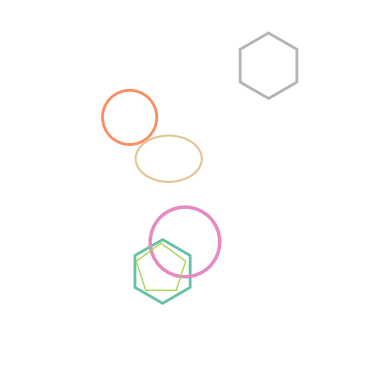[{"shape": "hexagon", "thickness": 2, "radius": 0.41, "center": [0.422, 0.295]}, {"shape": "circle", "thickness": 2, "radius": 0.35, "center": [0.337, 0.695]}, {"shape": "circle", "thickness": 2.5, "radius": 0.45, "center": [0.48, 0.372]}, {"shape": "pentagon", "thickness": 1, "radius": 0.34, "center": [0.418, 0.301]}, {"shape": "oval", "thickness": 1.5, "radius": 0.43, "center": [0.438, 0.588]}, {"shape": "hexagon", "thickness": 2, "radius": 0.43, "center": [0.698, 0.829]}]